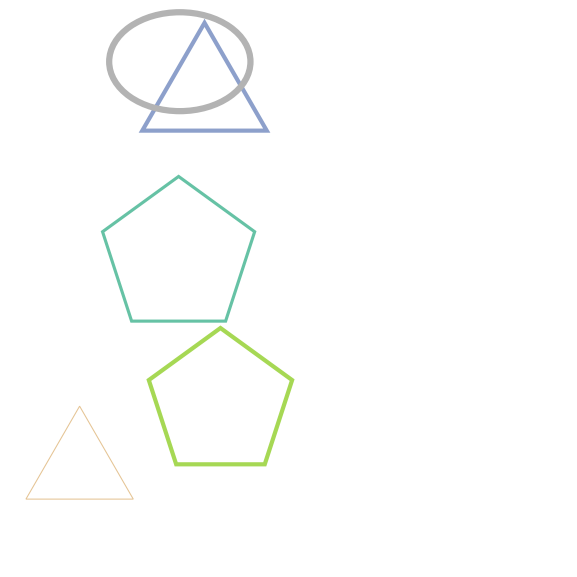[{"shape": "pentagon", "thickness": 1.5, "radius": 0.69, "center": [0.309, 0.555]}, {"shape": "triangle", "thickness": 2, "radius": 0.62, "center": [0.354, 0.835]}, {"shape": "pentagon", "thickness": 2, "radius": 0.65, "center": [0.382, 0.301]}, {"shape": "triangle", "thickness": 0.5, "radius": 0.54, "center": [0.138, 0.189]}, {"shape": "oval", "thickness": 3, "radius": 0.61, "center": [0.311, 0.892]}]